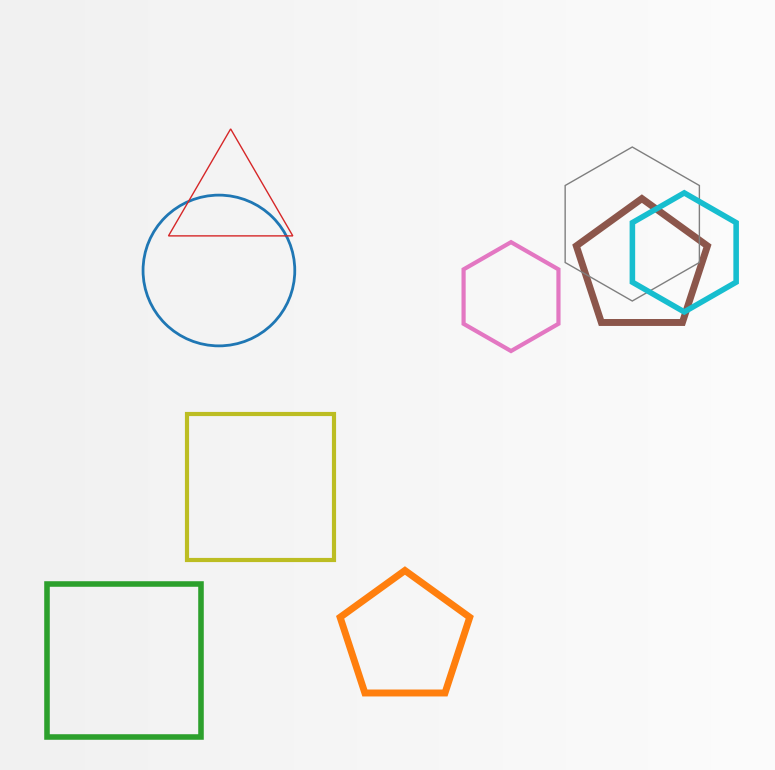[{"shape": "circle", "thickness": 1, "radius": 0.49, "center": [0.282, 0.649]}, {"shape": "pentagon", "thickness": 2.5, "radius": 0.44, "center": [0.522, 0.171]}, {"shape": "square", "thickness": 2, "radius": 0.5, "center": [0.16, 0.142]}, {"shape": "triangle", "thickness": 0.5, "radius": 0.46, "center": [0.298, 0.74]}, {"shape": "pentagon", "thickness": 2.5, "radius": 0.44, "center": [0.828, 0.653]}, {"shape": "hexagon", "thickness": 1.5, "radius": 0.35, "center": [0.659, 0.615]}, {"shape": "hexagon", "thickness": 0.5, "radius": 0.5, "center": [0.816, 0.709]}, {"shape": "square", "thickness": 1.5, "radius": 0.47, "center": [0.336, 0.367]}, {"shape": "hexagon", "thickness": 2, "radius": 0.39, "center": [0.883, 0.672]}]